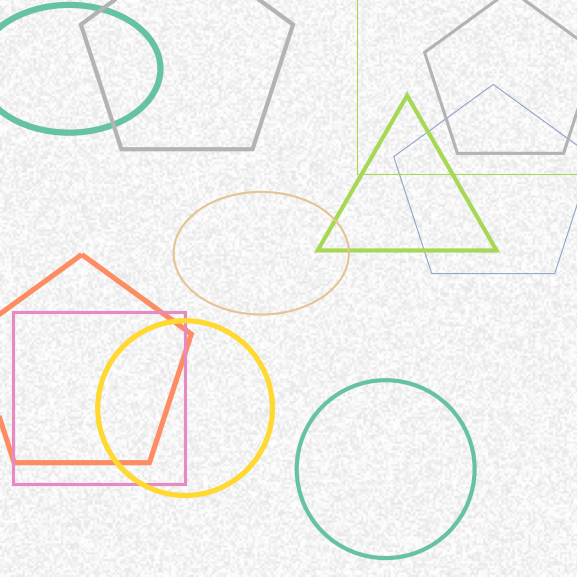[{"shape": "circle", "thickness": 2, "radius": 0.77, "center": [0.668, 0.187]}, {"shape": "oval", "thickness": 3, "radius": 0.79, "center": [0.12, 0.88]}, {"shape": "pentagon", "thickness": 2.5, "radius": 1.0, "center": [0.142, 0.359]}, {"shape": "pentagon", "thickness": 0.5, "radius": 0.91, "center": [0.854, 0.672]}, {"shape": "square", "thickness": 1.5, "radius": 0.74, "center": [0.171, 0.31]}, {"shape": "square", "thickness": 0.5, "radius": 0.99, "center": [0.818, 0.896]}, {"shape": "triangle", "thickness": 2, "radius": 0.89, "center": [0.705, 0.655]}, {"shape": "circle", "thickness": 2.5, "radius": 0.76, "center": [0.321, 0.292]}, {"shape": "oval", "thickness": 1, "radius": 0.76, "center": [0.452, 0.561]}, {"shape": "pentagon", "thickness": 1.5, "radius": 0.78, "center": [0.884, 0.86]}, {"shape": "pentagon", "thickness": 2, "radius": 0.97, "center": [0.324, 0.897]}]